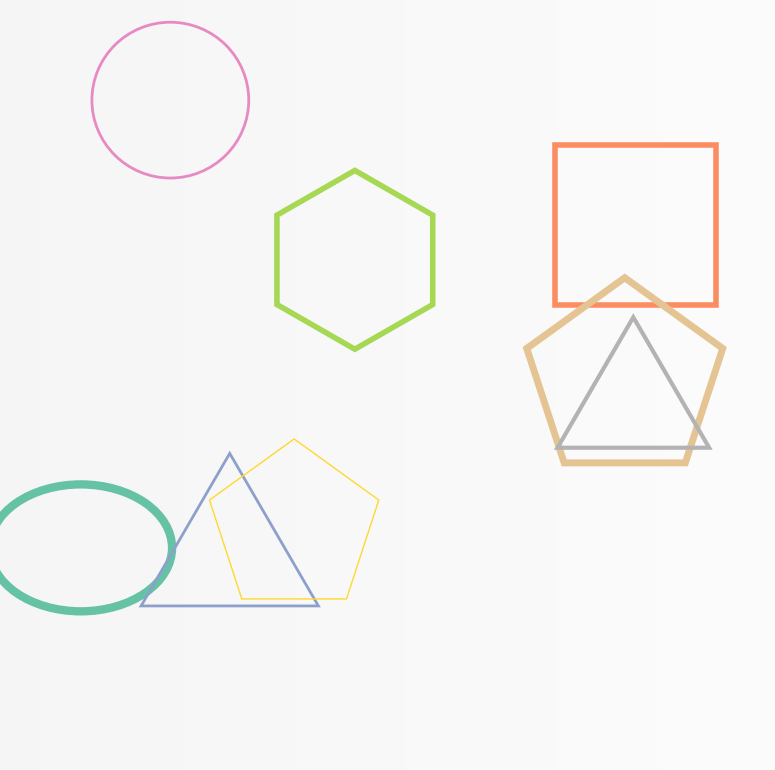[{"shape": "oval", "thickness": 3, "radius": 0.59, "center": [0.104, 0.288]}, {"shape": "square", "thickness": 2, "radius": 0.52, "center": [0.82, 0.708]}, {"shape": "triangle", "thickness": 1, "radius": 0.66, "center": [0.296, 0.279]}, {"shape": "circle", "thickness": 1, "radius": 0.51, "center": [0.22, 0.87]}, {"shape": "hexagon", "thickness": 2, "radius": 0.58, "center": [0.458, 0.663]}, {"shape": "pentagon", "thickness": 0.5, "radius": 0.57, "center": [0.38, 0.315]}, {"shape": "pentagon", "thickness": 2.5, "radius": 0.66, "center": [0.806, 0.506]}, {"shape": "triangle", "thickness": 1.5, "radius": 0.56, "center": [0.817, 0.475]}]